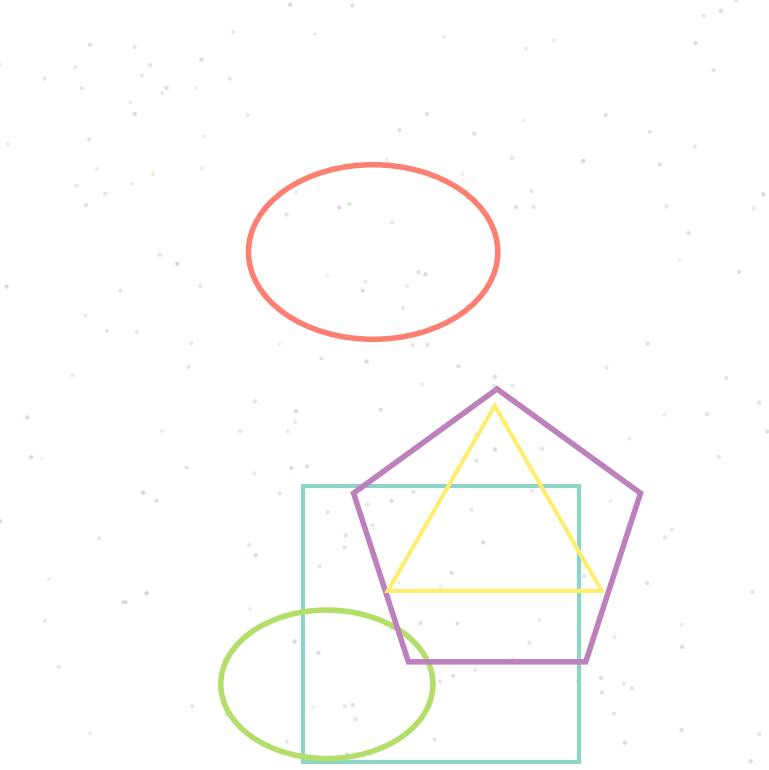[{"shape": "square", "thickness": 1.5, "radius": 0.9, "center": [0.572, 0.19]}, {"shape": "oval", "thickness": 2, "radius": 0.81, "center": [0.485, 0.673]}, {"shape": "oval", "thickness": 2, "radius": 0.69, "center": [0.424, 0.111]}, {"shape": "pentagon", "thickness": 2, "radius": 0.98, "center": [0.646, 0.299]}, {"shape": "triangle", "thickness": 1.5, "radius": 0.8, "center": [0.642, 0.313]}]